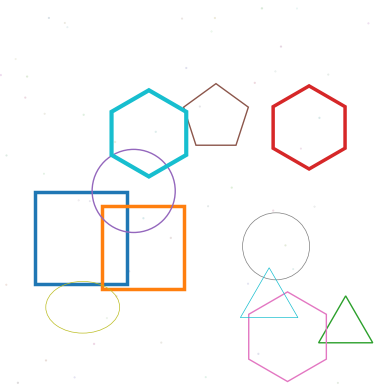[{"shape": "square", "thickness": 2.5, "radius": 0.6, "center": [0.21, 0.381]}, {"shape": "square", "thickness": 2.5, "radius": 0.53, "center": [0.372, 0.357]}, {"shape": "triangle", "thickness": 1, "radius": 0.41, "center": [0.898, 0.15]}, {"shape": "hexagon", "thickness": 2.5, "radius": 0.54, "center": [0.803, 0.669]}, {"shape": "circle", "thickness": 1, "radius": 0.54, "center": [0.347, 0.504]}, {"shape": "pentagon", "thickness": 1, "radius": 0.44, "center": [0.561, 0.694]}, {"shape": "hexagon", "thickness": 1, "radius": 0.58, "center": [0.747, 0.125]}, {"shape": "circle", "thickness": 0.5, "radius": 0.44, "center": [0.717, 0.36]}, {"shape": "oval", "thickness": 0.5, "radius": 0.48, "center": [0.215, 0.202]}, {"shape": "triangle", "thickness": 0.5, "radius": 0.43, "center": [0.699, 0.218]}, {"shape": "hexagon", "thickness": 3, "radius": 0.56, "center": [0.387, 0.654]}]